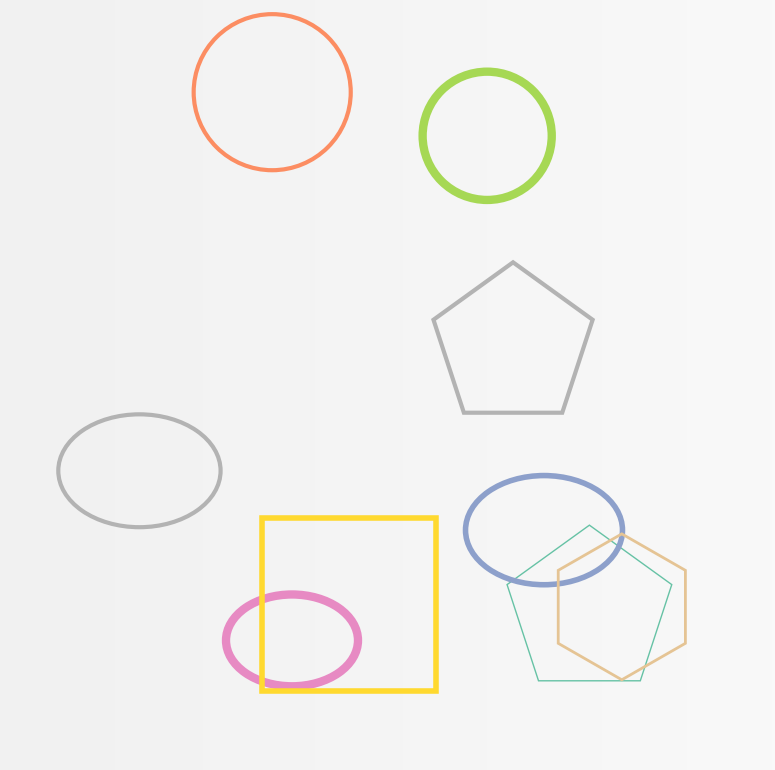[{"shape": "pentagon", "thickness": 0.5, "radius": 0.56, "center": [0.761, 0.206]}, {"shape": "circle", "thickness": 1.5, "radius": 0.51, "center": [0.351, 0.88]}, {"shape": "oval", "thickness": 2, "radius": 0.51, "center": [0.702, 0.311]}, {"shape": "oval", "thickness": 3, "radius": 0.43, "center": [0.377, 0.168]}, {"shape": "circle", "thickness": 3, "radius": 0.42, "center": [0.629, 0.824]}, {"shape": "square", "thickness": 2, "radius": 0.56, "center": [0.45, 0.215]}, {"shape": "hexagon", "thickness": 1, "radius": 0.47, "center": [0.802, 0.212]}, {"shape": "oval", "thickness": 1.5, "radius": 0.52, "center": [0.18, 0.389]}, {"shape": "pentagon", "thickness": 1.5, "radius": 0.54, "center": [0.662, 0.551]}]